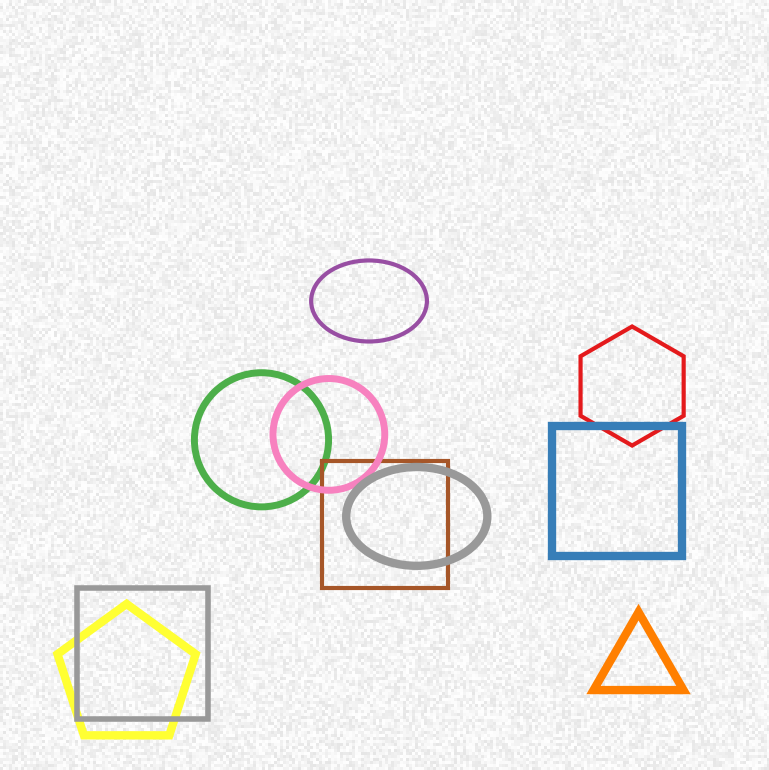[{"shape": "hexagon", "thickness": 1.5, "radius": 0.39, "center": [0.821, 0.499]}, {"shape": "square", "thickness": 3, "radius": 0.42, "center": [0.801, 0.363]}, {"shape": "circle", "thickness": 2.5, "radius": 0.44, "center": [0.34, 0.429]}, {"shape": "oval", "thickness": 1.5, "radius": 0.38, "center": [0.479, 0.609]}, {"shape": "triangle", "thickness": 3, "radius": 0.34, "center": [0.829, 0.138]}, {"shape": "pentagon", "thickness": 3, "radius": 0.47, "center": [0.164, 0.121]}, {"shape": "square", "thickness": 1.5, "radius": 0.41, "center": [0.5, 0.319]}, {"shape": "circle", "thickness": 2.5, "radius": 0.36, "center": [0.427, 0.436]}, {"shape": "square", "thickness": 2, "radius": 0.42, "center": [0.185, 0.152]}, {"shape": "oval", "thickness": 3, "radius": 0.46, "center": [0.541, 0.329]}]